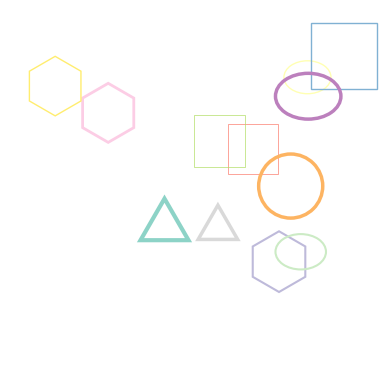[{"shape": "triangle", "thickness": 3, "radius": 0.36, "center": [0.427, 0.412]}, {"shape": "oval", "thickness": 1, "radius": 0.31, "center": [0.799, 0.799]}, {"shape": "hexagon", "thickness": 1.5, "radius": 0.39, "center": [0.725, 0.32]}, {"shape": "square", "thickness": 0.5, "radius": 0.33, "center": [0.657, 0.613]}, {"shape": "square", "thickness": 1, "radius": 0.43, "center": [0.894, 0.854]}, {"shape": "circle", "thickness": 2.5, "radius": 0.42, "center": [0.755, 0.517]}, {"shape": "square", "thickness": 0.5, "radius": 0.33, "center": [0.571, 0.634]}, {"shape": "hexagon", "thickness": 2, "radius": 0.38, "center": [0.281, 0.707]}, {"shape": "triangle", "thickness": 2.5, "radius": 0.3, "center": [0.566, 0.408]}, {"shape": "oval", "thickness": 2.5, "radius": 0.42, "center": [0.8, 0.75]}, {"shape": "oval", "thickness": 1.5, "radius": 0.33, "center": [0.781, 0.346]}, {"shape": "hexagon", "thickness": 1, "radius": 0.39, "center": [0.143, 0.776]}]